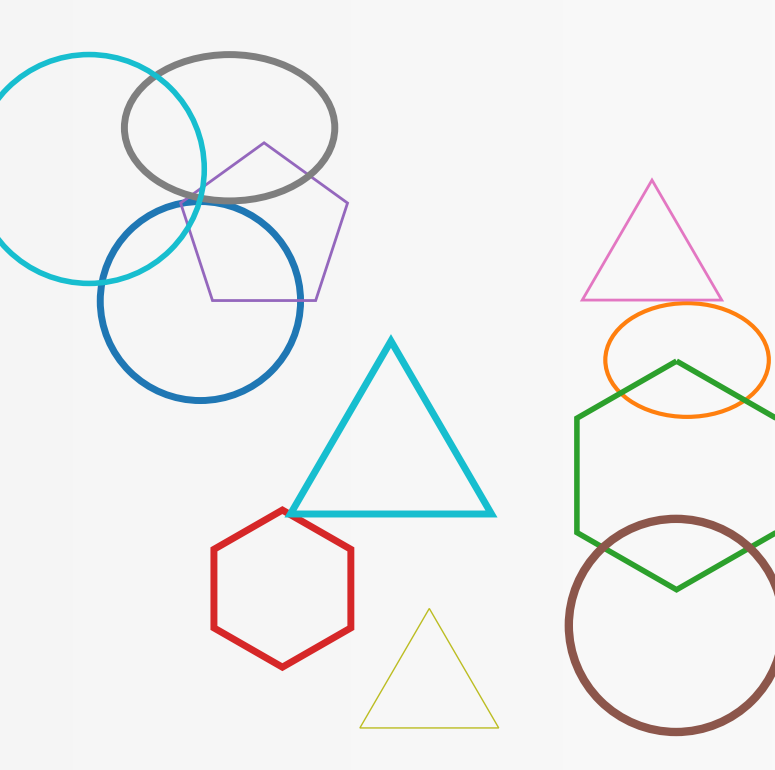[{"shape": "circle", "thickness": 2.5, "radius": 0.65, "center": [0.259, 0.609]}, {"shape": "oval", "thickness": 1.5, "radius": 0.53, "center": [0.887, 0.532]}, {"shape": "hexagon", "thickness": 2, "radius": 0.74, "center": [0.873, 0.383]}, {"shape": "hexagon", "thickness": 2.5, "radius": 0.51, "center": [0.364, 0.236]}, {"shape": "pentagon", "thickness": 1, "radius": 0.57, "center": [0.341, 0.701]}, {"shape": "circle", "thickness": 3, "radius": 0.69, "center": [0.872, 0.188]}, {"shape": "triangle", "thickness": 1, "radius": 0.52, "center": [0.841, 0.662]}, {"shape": "oval", "thickness": 2.5, "radius": 0.68, "center": [0.296, 0.834]}, {"shape": "triangle", "thickness": 0.5, "radius": 0.52, "center": [0.554, 0.106]}, {"shape": "circle", "thickness": 2, "radius": 0.74, "center": [0.115, 0.781]}, {"shape": "triangle", "thickness": 2.5, "radius": 0.75, "center": [0.504, 0.407]}]